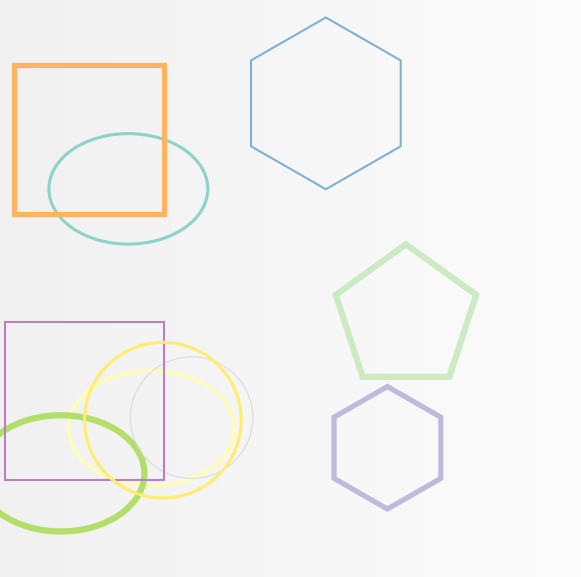[{"shape": "oval", "thickness": 1.5, "radius": 0.68, "center": [0.221, 0.672]}, {"shape": "oval", "thickness": 1.5, "radius": 0.71, "center": [0.26, 0.258]}, {"shape": "hexagon", "thickness": 2.5, "radius": 0.53, "center": [0.667, 0.224]}, {"shape": "hexagon", "thickness": 1, "radius": 0.74, "center": [0.561, 0.82]}, {"shape": "square", "thickness": 2.5, "radius": 0.65, "center": [0.154, 0.757]}, {"shape": "oval", "thickness": 3, "radius": 0.72, "center": [0.105, 0.179]}, {"shape": "circle", "thickness": 0.5, "radius": 0.53, "center": [0.33, 0.276]}, {"shape": "square", "thickness": 1, "radius": 0.68, "center": [0.146, 0.304]}, {"shape": "pentagon", "thickness": 3, "radius": 0.63, "center": [0.698, 0.449]}, {"shape": "circle", "thickness": 1.5, "radius": 0.67, "center": [0.28, 0.272]}]